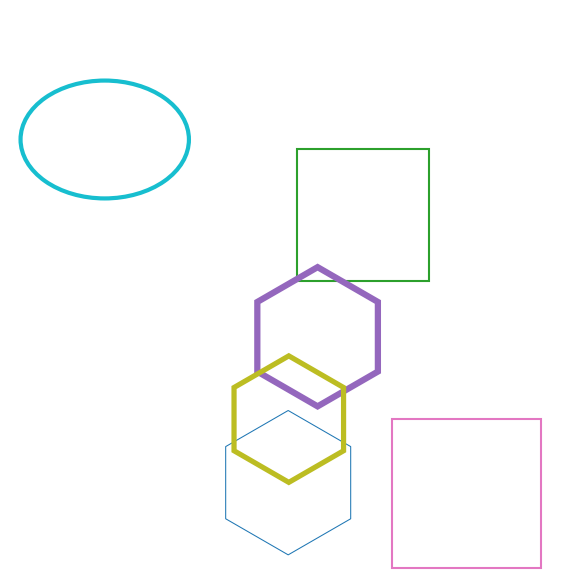[{"shape": "hexagon", "thickness": 0.5, "radius": 0.62, "center": [0.499, 0.163]}, {"shape": "square", "thickness": 1, "radius": 0.57, "center": [0.628, 0.627]}, {"shape": "hexagon", "thickness": 3, "radius": 0.6, "center": [0.55, 0.416]}, {"shape": "square", "thickness": 1, "radius": 0.64, "center": [0.808, 0.145]}, {"shape": "hexagon", "thickness": 2.5, "radius": 0.55, "center": [0.5, 0.273]}, {"shape": "oval", "thickness": 2, "radius": 0.73, "center": [0.181, 0.758]}]